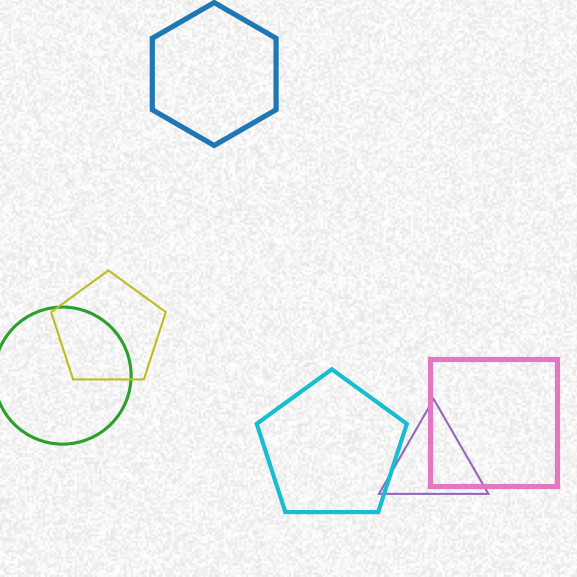[{"shape": "hexagon", "thickness": 2.5, "radius": 0.62, "center": [0.371, 0.871]}, {"shape": "circle", "thickness": 1.5, "radius": 0.59, "center": [0.108, 0.349]}, {"shape": "triangle", "thickness": 1, "radius": 0.55, "center": [0.751, 0.199]}, {"shape": "square", "thickness": 2.5, "radius": 0.55, "center": [0.855, 0.268]}, {"shape": "pentagon", "thickness": 1, "radius": 0.52, "center": [0.188, 0.427]}, {"shape": "pentagon", "thickness": 2, "radius": 0.68, "center": [0.575, 0.223]}]